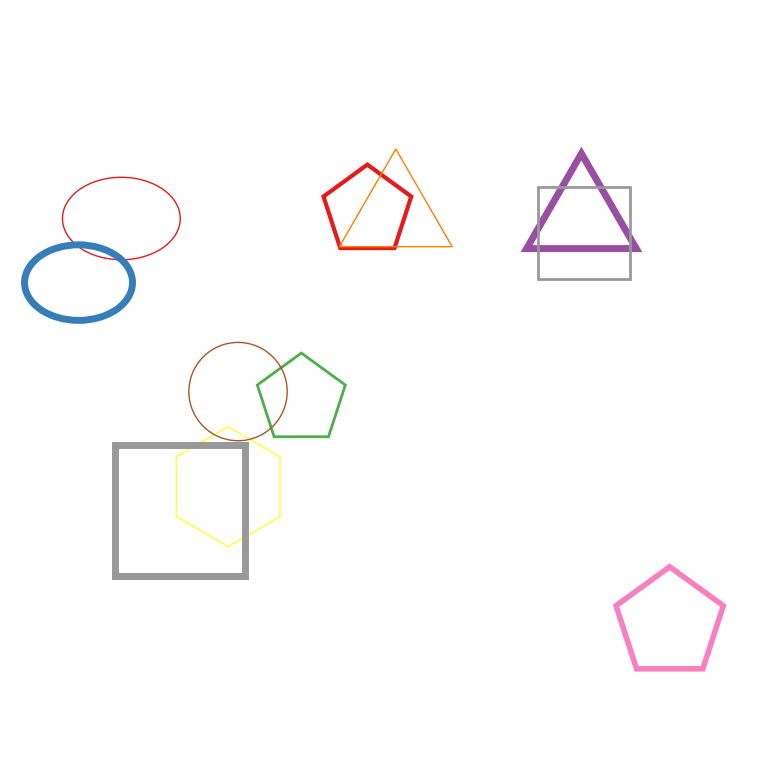[{"shape": "pentagon", "thickness": 1.5, "radius": 0.3, "center": [0.477, 0.726]}, {"shape": "oval", "thickness": 0.5, "radius": 0.38, "center": [0.158, 0.716]}, {"shape": "oval", "thickness": 2.5, "radius": 0.35, "center": [0.102, 0.633]}, {"shape": "pentagon", "thickness": 1, "radius": 0.3, "center": [0.391, 0.481]}, {"shape": "triangle", "thickness": 2.5, "radius": 0.41, "center": [0.755, 0.718]}, {"shape": "triangle", "thickness": 0.5, "radius": 0.42, "center": [0.514, 0.722]}, {"shape": "hexagon", "thickness": 0.5, "radius": 0.39, "center": [0.296, 0.368]}, {"shape": "circle", "thickness": 0.5, "radius": 0.32, "center": [0.309, 0.491]}, {"shape": "pentagon", "thickness": 2, "radius": 0.37, "center": [0.87, 0.191]}, {"shape": "square", "thickness": 1, "radius": 0.3, "center": [0.759, 0.697]}, {"shape": "square", "thickness": 2.5, "radius": 0.42, "center": [0.234, 0.337]}]